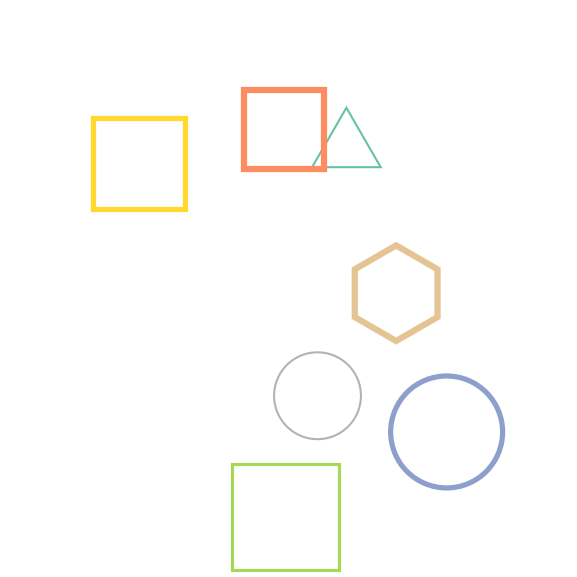[{"shape": "triangle", "thickness": 1, "radius": 0.34, "center": [0.6, 0.744]}, {"shape": "square", "thickness": 3, "radius": 0.35, "center": [0.491, 0.775]}, {"shape": "circle", "thickness": 2.5, "radius": 0.48, "center": [0.773, 0.251]}, {"shape": "square", "thickness": 1.5, "radius": 0.46, "center": [0.495, 0.104]}, {"shape": "square", "thickness": 2.5, "radius": 0.4, "center": [0.241, 0.716]}, {"shape": "hexagon", "thickness": 3, "radius": 0.41, "center": [0.686, 0.491]}, {"shape": "circle", "thickness": 1, "radius": 0.38, "center": [0.55, 0.314]}]